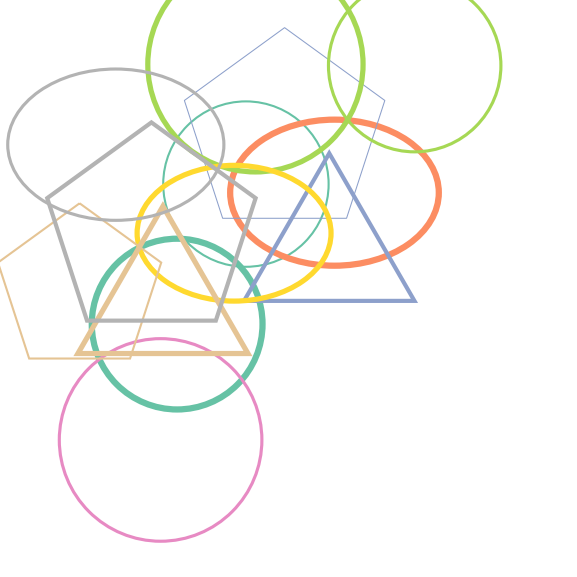[{"shape": "circle", "thickness": 1, "radius": 0.72, "center": [0.426, 0.68]}, {"shape": "circle", "thickness": 3, "radius": 0.74, "center": [0.307, 0.438]}, {"shape": "oval", "thickness": 3, "radius": 0.9, "center": [0.579, 0.666]}, {"shape": "pentagon", "thickness": 0.5, "radius": 0.91, "center": [0.493, 0.769]}, {"shape": "triangle", "thickness": 2, "radius": 0.85, "center": [0.57, 0.563]}, {"shape": "circle", "thickness": 1.5, "radius": 0.88, "center": [0.278, 0.237]}, {"shape": "circle", "thickness": 1.5, "radius": 0.75, "center": [0.718, 0.886]}, {"shape": "circle", "thickness": 2.5, "radius": 0.93, "center": [0.442, 0.888]}, {"shape": "oval", "thickness": 2.5, "radius": 0.84, "center": [0.405, 0.595]}, {"shape": "triangle", "thickness": 2.5, "radius": 0.85, "center": [0.282, 0.472]}, {"shape": "pentagon", "thickness": 1, "radius": 0.74, "center": [0.138, 0.499]}, {"shape": "oval", "thickness": 1.5, "radius": 0.94, "center": [0.201, 0.749]}, {"shape": "pentagon", "thickness": 2, "radius": 0.95, "center": [0.262, 0.597]}]